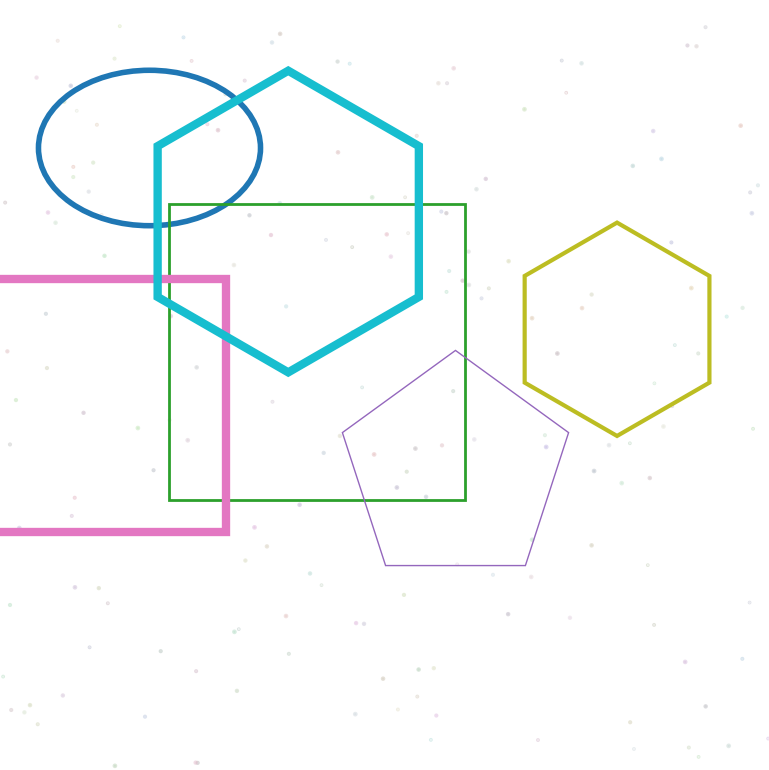[{"shape": "oval", "thickness": 2, "radius": 0.72, "center": [0.194, 0.808]}, {"shape": "square", "thickness": 1, "radius": 0.96, "center": [0.412, 0.542]}, {"shape": "pentagon", "thickness": 0.5, "radius": 0.77, "center": [0.592, 0.39]}, {"shape": "square", "thickness": 3, "radius": 0.82, "center": [0.129, 0.474]}, {"shape": "hexagon", "thickness": 1.5, "radius": 0.69, "center": [0.801, 0.572]}, {"shape": "hexagon", "thickness": 3, "radius": 0.98, "center": [0.374, 0.712]}]